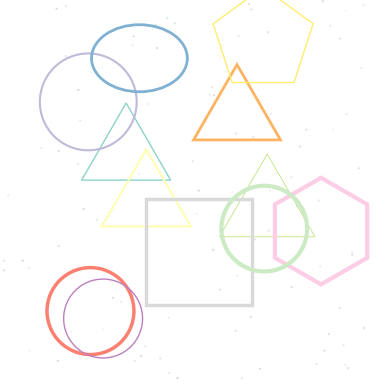[{"shape": "triangle", "thickness": 1, "radius": 0.67, "center": [0.328, 0.599]}, {"shape": "triangle", "thickness": 1.5, "radius": 0.67, "center": [0.38, 0.479]}, {"shape": "circle", "thickness": 1.5, "radius": 0.63, "center": [0.229, 0.735]}, {"shape": "circle", "thickness": 2.5, "radius": 0.56, "center": [0.235, 0.192]}, {"shape": "oval", "thickness": 2, "radius": 0.62, "center": [0.362, 0.849]}, {"shape": "triangle", "thickness": 2, "radius": 0.65, "center": [0.616, 0.702]}, {"shape": "triangle", "thickness": 0.5, "radius": 0.72, "center": [0.694, 0.457]}, {"shape": "hexagon", "thickness": 3, "radius": 0.69, "center": [0.834, 0.4]}, {"shape": "square", "thickness": 2.5, "radius": 0.68, "center": [0.517, 0.345]}, {"shape": "circle", "thickness": 1, "radius": 0.51, "center": [0.268, 0.173]}, {"shape": "circle", "thickness": 3, "radius": 0.56, "center": [0.686, 0.406]}, {"shape": "pentagon", "thickness": 1, "radius": 0.68, "center": [0.683, 0.896]}]